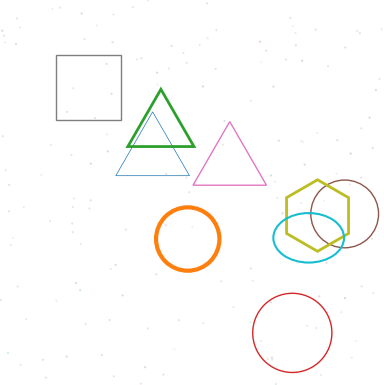[{"shape": "triangle", "thickness": 0.5, "radius": 0.55, "center": [0.396, 0.599]}, {"shape": "circle", "thickness": 3, "radius": 0.41, "center": [0.488, 0.379]}, {"shape": "triangle", "thickness": 2, "radius": 0.5, "center": [0.418, 0.669]}, {"shape": "circle", "thickness": 1, "radius": 0.51, "center": [0.759, 0.135]}, {"shape": "circle", "thickness": 1, "radius": 0.44, "center": [0.895, 0.444]}, {"shape": "triangle", "thickness": 1, "radius": 0.55, "center": [0.597, 0.574]}, {"shape": "square", "thickness": 1, "radius": 0.42, "center": [0.231, 0.772]}, {"shape": "hexagon", "thickness": 2, "radius": 0.46, "center": [0.825, 0.44]}, {"shape": "oval", "thickness": 1.5, "radius": 0.46, "center": [0.802, 0.382]}]